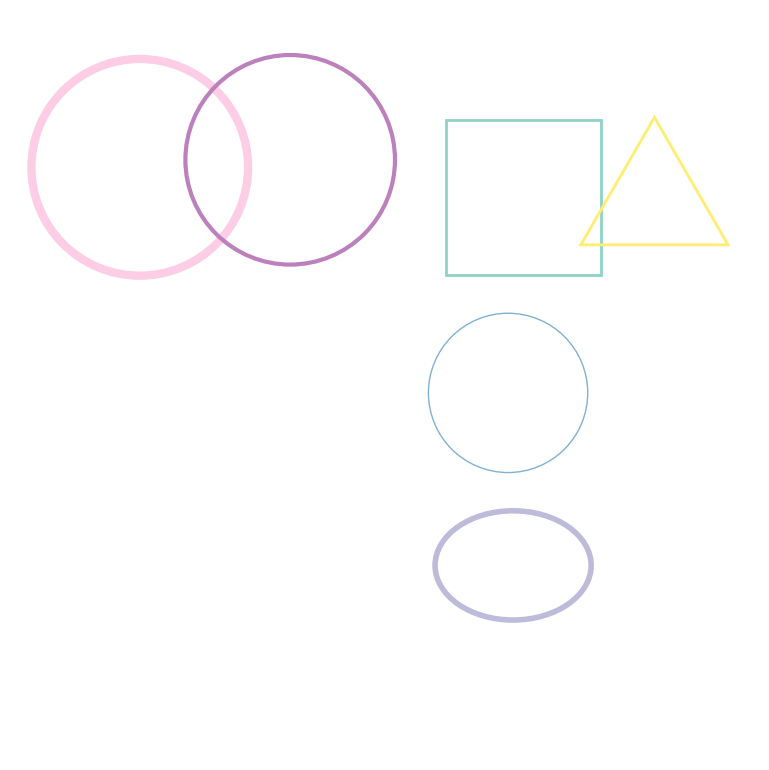[{"shape": "square", "thickness": 1, "radius": 0.5, "center": [0.68, 0.744]}, {"shape": "oval", "thickness": 2, "radius": 0.51, "center": [0.666, 0.266]}, {"shape": "circle", "thickness": 0.5, "radius": 0.52, "center": [0.66, 0.49]}, {"shape": "circle", "thickness": 3, "radius": 0.7, "center": [0.182, 0.783]}, {"shape": "circle", "thickness": 1.5, "radius": 0.68, "center": [0.377, 0.792]}, {"shape": "triangle", "thickness": 1, "radius": 0.55, "center": [0.85, 0.737]}]